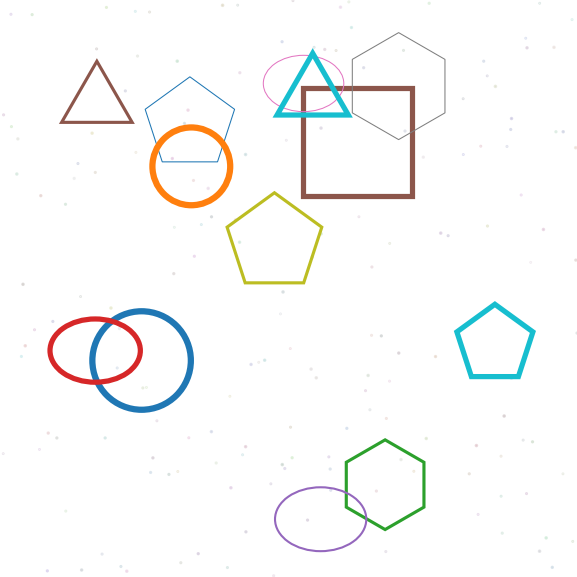[{"shape": "circle", "thickness": 3, "radius": 0.43, "center": [0.245, 0.375]}, {"shape": "pentagon", "thickness": 0.5, "radius": 0.41, "center": [0.329, 0.785]}, {"shape": "circle", "thickness": 3, "radius": 0.34, "center": [0.331, 0.711]}, {"shape": "hexagon", "thickness": 1.5, "radius": 0.39, "center": [0.667, 0.16]}, {"shape": "oval", "thickness": 2.5, "radius": 0.39, "center": [0.165, 0.392]}, {"shape": "oval", "thickness": 1, "radius": 0.4, "center": [0.555, 0.1]}, {"shape": "triangle", "thickness": 1.5, "radius": 0.35, "center": [0.168, 0.823]}, {"shape": "square", "thickness": 2.5, "radius": 0.47, "center": [0.619, 0.754]}, {"shape": "oval", "thickness": 0.5, "radius": 0.35, "center": [0.526, 0.855]}, {"shape": "hexagon", "thickness": 0.5, "radius": 0.46, "center": [0.69, 0.85]}, {"shape": "pentagon", "thickness": 1.5, "radius": 0.43, "center": [0.475, 0.579]}, {"shape": "triangle", "thickness": 2.5, "radius": 0.36, "center": [0.541, 0.836]}, {"shape": "pentagon", "thickness": 2.5, "radius": 0.35, "center": [0.857, 0.403]}]